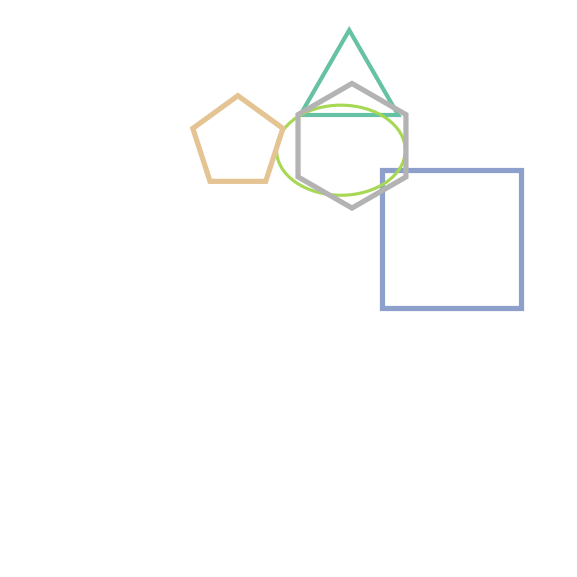[{"shape": "triangle", "thickness": 2, "radius": 0.49, "center": [0.605, 0.849]}, {"shape": "square", "thickness": 2.5, "radius": 0.6, "center": [0.782, 0.586]}, {"shape": "oval", "thickness": 1.5, "radius": 0.56, "center": [0.59, 0.739]}, {"shape": "pentagon", "thickness": 2.5, "radius": 0.41, "center": [0.412, 0.751]}, {"shape": "hexagon", "thickness": 2.5, "radius": 0.54, "center": [0.609, 0.747]}]